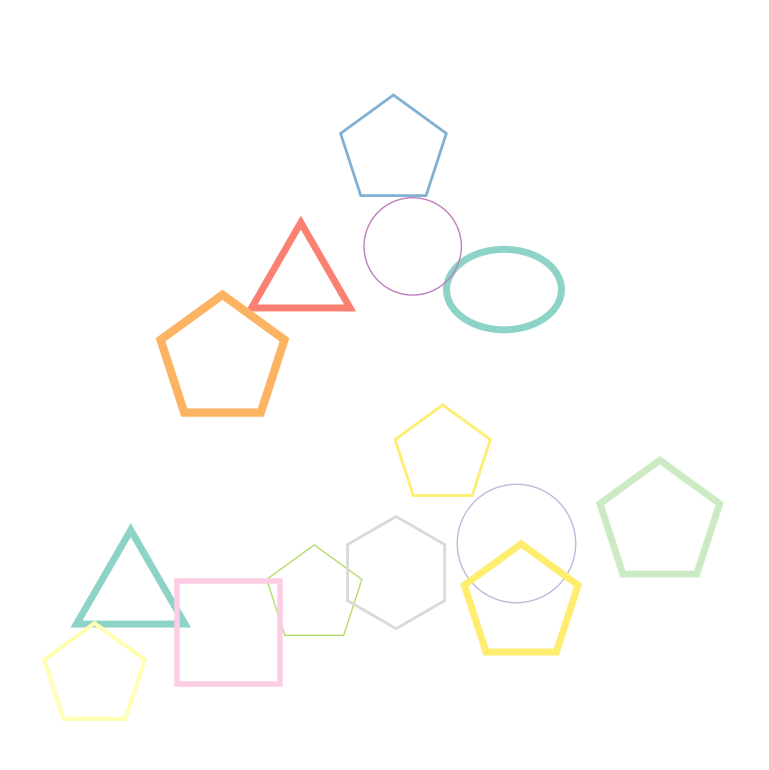[{"shape": "triangle", "thickness": 2.5, "radius": 0.41, "center": [0.17, 0.23]}, {"shape": "oval", "thickness": 2.5, "radius": 0.37, "center": [0.655, 0.624]}, {"shape": "pentagon", "thickness": 1.5, "radius": 0.34, "center": [0.123, 0.122]}, {"shape": "circle", "thickness": 0.5, "radius": 0.38, "center": [0.671, 0.294]}, {"shape": "triangle", "thickness": 2.5, "radius": 0.37, "center": [0.391, 0.637]}, {"shape": "pentagon", "thickness": 1, "radius": 0.36, "center": [0.511, 0.804]}, {"shape": "pentagon", "thickness": 3, "radius": 0.42, "center": [0.289, 0.533]}, {"shape": "pentagon", "thickness": 0.5, "radius": 0.32, "center": [0.408, 0.227]}, {"shape": "square", "thickness": 2, "radius": 0.34, "center": [0.297, 0.178]}, {"shape": "hexagon", "thickness": 1, "radius": 0.36, "center": [0.514, 0.256]}, {"shape": "circle", "thickness": 0.5, "radius": 0.32, "center": [0.536, 0.68]}, {"shape": "pentagon", "thickness": 2.5, "radius": 0.41, "center": [0.857, 0.321]}, {"shape": "pentagon", "thickness": 2.5, "radius": 0.39, "center": [0.677, 0.216]}, {"shape": "pentagon", "thickness": 1, "radius": 0.33, "center": [0.575, 0.409]}]